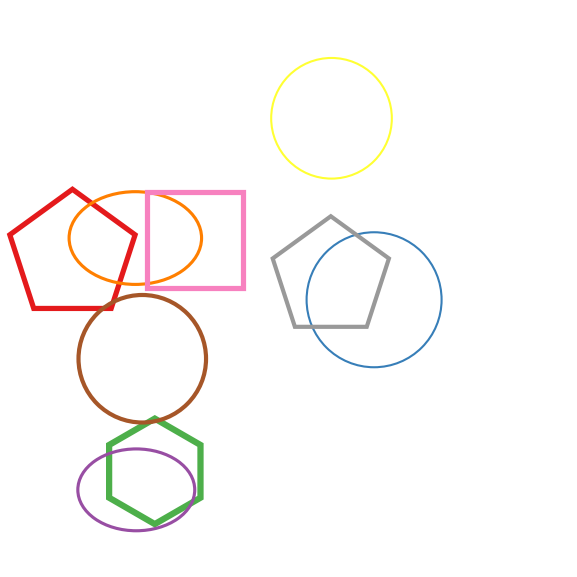[{"shape": "pentagon", "thickness": 2.5, "radius": 0.57, "center": [0.125, 0.557]}, {"shape": "circle", "thickness": 1, "radius": 0.58, "center": [0.648, 0.48]}, {"shape": "hexagon", "thickness": 3, "radius": 0.46, "center": [0.268, 0.183]}, {"shape": "oval", "thickness": 1.5, "radius": 0.51, "center": [0.236, 0.151]}, {"shape": "oval", "thickness": 1.5, "radius": 0.57, "center": [0.234, 0.587]}, {"shape": "circle", "thickness": 1, "radius": 0.52, "center": [0.574, 0.794]}, {"shape": "circle", "thickness": 2, "radius": 0.55, "center": [0.246, 0.378]}, {"shape": "square", "thickness": 2.5, "radius": 0.42, "center": [0.337, 0.584]}, {"shape": "pentagon", "thickness": 2, "radius": 0.53, "center": [0.573, 0.519]}]